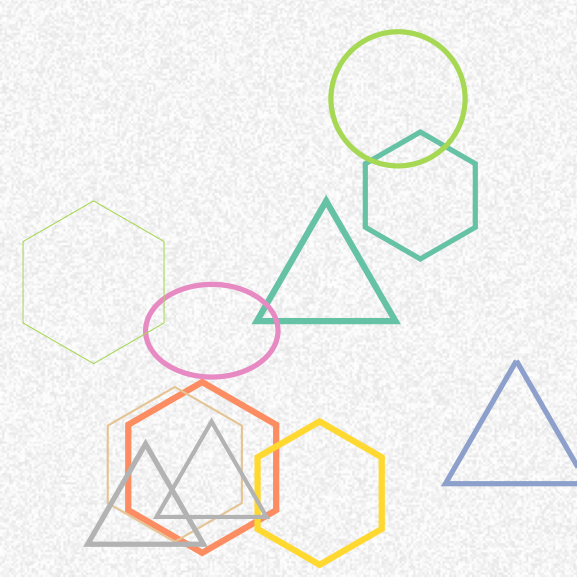[{"shape": "hexagon", "thickness": 2.5, "radius": 0.55, "center": [0.728, 0.661]}, {"shape": "triangle", "thickness": 3, "radius": 0.69, "center": [0.565, 0.512]}, {"shape": "hexagon", "thickness": 3, "radius": 0.74, "center": [0.35, 0.19]}, {"shape": "triangle", "thickness": 2.5, "radius": 0.71, "center": [0.894, 0.233]}, {"shape": "oval", "thickness": 2.5, "radius": 0.57, "center": [0.367, 0.426]}, {"shape": "circle", "thickness": 2.5, "radius": 0.58, "center": [0.689, 0.828]}, {"shape": "hexagon", "thickness": 0.5, "radius": 0.7, "center": [0.162, 0.51]}, {"shape": "hexagon", "thickness": 3, "radius": 0.62, "center": [0.554, 0.145]}, {"shape": "hexagon", "thickness": 1, "radius": 0.67, "center": [0.303, 0.195]}, {"shape": "triangle", "thickness": 2, "radius": 0.55, "center": [0.366, 0.159]}, {"shape": "triangle", "thickness": 2.5, "radius": 0.58, "center": [0.252, 0.115]}]